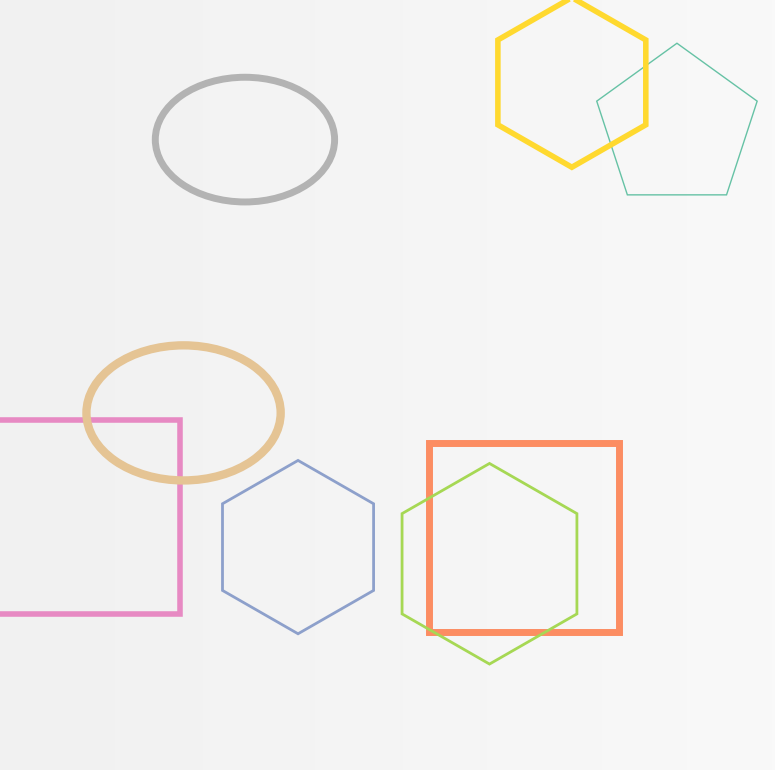[{"shape": "pentagon", "thickness": 0.5, "radius": 0.54, "center": [0.873, 0.835]}, {"shape": "square", "thickness": 2.5, "radius": 0.61, "center": [0.677, 0.302]}, {"shape": "hexagon", "thickness": 1, "radius": 0.56, "center": [0.385, 0.289]}, {"shape": "square", "thickness": 2, "radius": 0.63, "center": [0.106, 0.329]}, {"shape": "hexagon", "thickness": 1, "radius": 0.65, "center": [0.632, 0.268]}, {"shape": "hexagon", "thickness": 2, "radius": 0.55, "center": [0.738, 0.893]}, {"shape": "oval", "thickness": 3, "radius": 0.63, "center": [0.237, 0.464]}, {"shape": "oval", "thickness": 2.5, "radius": 0.58, "center": [0.316, 0.819]}]